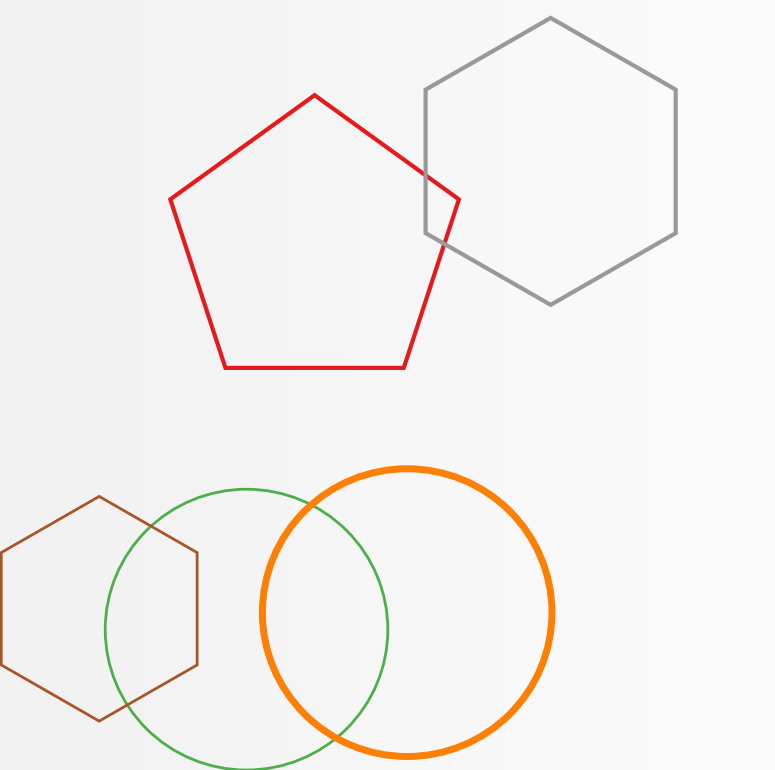[{"shape": "pentagon", "thickness": 1.5, "radius": 0.98, "center": [0.406, 0.681]}, {"shape": "circle", "thickness": 1, "radius": 0.91, "center": [0.318, 0.182]}, {"shape": "circle", "thickness": 2.5, "radius": 0.93, "center": [0.525, 0.204]}, {"shape": "hexagon", "thickness": 1, "radius": 0.73, "center": [0.128, 0.209]}, {"shape": "hexagon", "thickness": 1.5, "radius": 0.93, "center": [0.711, 0.79]}]